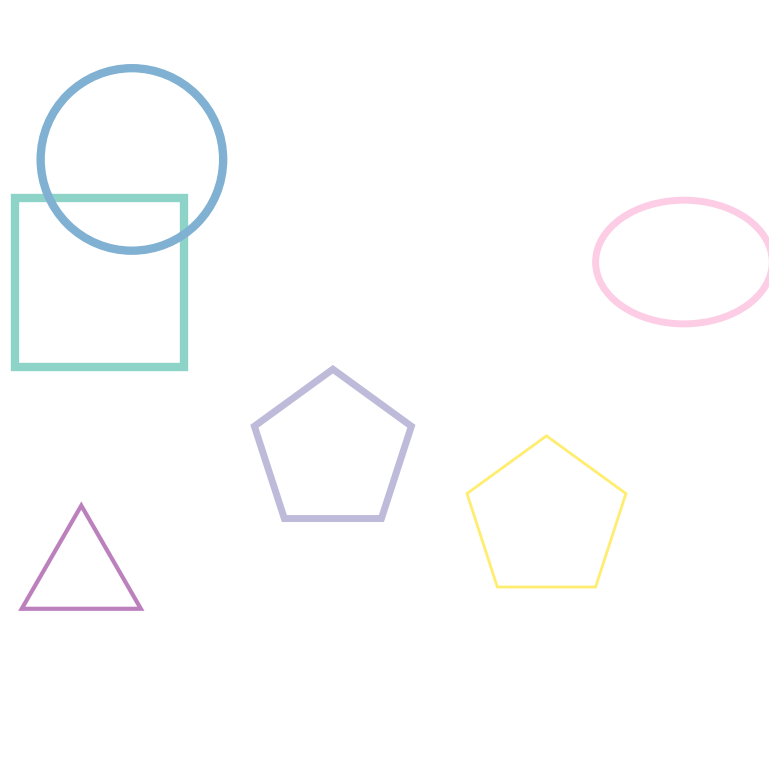[{"shape": "square", "thickness": 3, "radius": 0.55, "center": [0.129, 0.633]}, {"shape": "pentagon", "thickness": 2.5, "radius": 0.54, "center": [0.432, 0.413]}, {"shape": "circle", "thickness": 3, "radius": 0.59, "center": [0.171, 0.793]}, {"shape": "oval", "thickness": 2.5, "radius": 0.57, "center": [0.888, 0.66]}, {"shape": "triangle", "thickness": 1.5, "radius": 0.45, "center": [0.106, 0.254]}, {"shape": "pentagon", "thickness": 1, "radius": 0.54, "center": [0.71, 0.325]}]